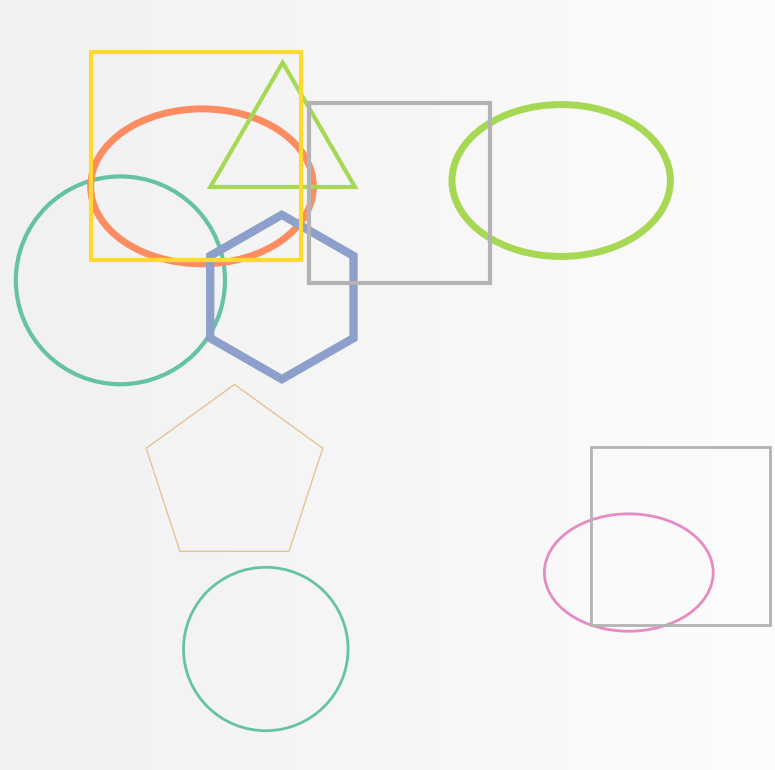[{"shape": "circle", "thickness": 1.5, "radius": 0.67, "center": [0.155, 0.636]}, {"shape": "circle", "thickness": 1, "radius": 0.53, "center": [0.343, 0.157]}, {"shape": "oval", "thickness": 2.5, "radius": 0.72, "center": [0.261, 0.758]}, {"shape": "hexagon", "thickness": 3, "radius": 0.53, "center": [0.364, 0.614]}, {"shape": "oval", "thickness": 1, "radius": 0.54, "center": [0.811, 0.256]}, {"shape": "triangle", "thickness": 1.5, "radius": 0.54, "center": [0.365, 0.811]}, {"shape": "oval", "thickness": 2.5, "radius": 0.7, "center": [0.724, 0.766]}, {"shape": "square", "thickness": 1.5, "radius": 0.68, "center": [0.253, 0.798]}, {"shape": "pentagon", "thickness": 0.5, "radius": 0.6, "center": [0.303, 0.381]}, {"shape": "square", "thickness": 1, "radius": 0.58, "center": [0.878, 0.304]}, {"shape": "square", "thickness": 1.5, "radius": 0.58, "center": [0.515, 0.749]}]